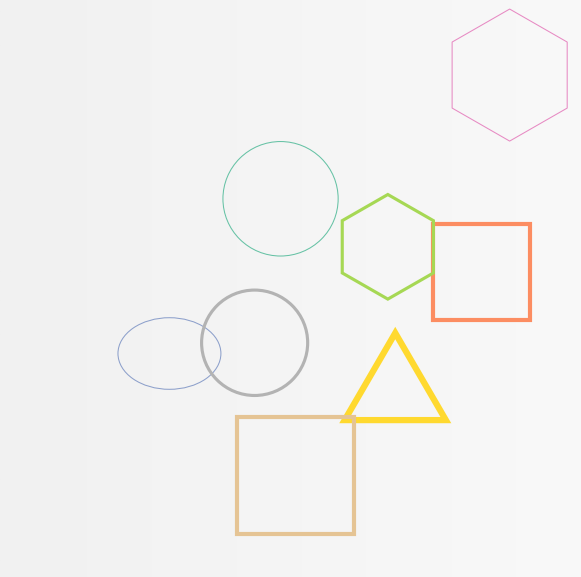[{"shape": "circle", "thickness": 0.5, "radius": 0.5, "center": [0.483, 0.655]}, {"shape": "square", "thickness": 2, "radius": 0.41, "center": [0.828, 0.528]}, {"shape": "oval", "thickness": 0.5, "radius": 0.44, "center": [0.292, 0.387]}, {"shape": "hexagon", "thickness": 0.5, "radius": 0.57, "center": [0.877, 0.869]}, {"shape": "hexagon", "thickness": 1.5, "radius": 0.45, "center": [0.667, 0.572]}, {"shape": "triangle", "thickness": 3, "radius": 0.5, "center": [0.68, 0.322]}, {"shape": "square", "thickness": 2, "radius": 0.5, "center": [0.508, 0.176]}, {"shape": "circle", "thickness": 1.5, "radius": 0.46, "center": [0.438, 0.406]}]